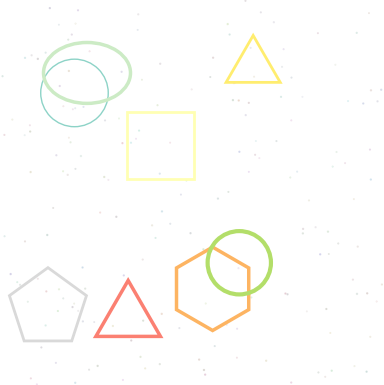[{"shape": "circle", "thickness": 1, "radius": 0.44, "center": [0.193, 0.759]}, {"shape": "square", "thickness": 2, "radius": 0.43, "center": [0.417, 0.623]}, {"shape": "triangle", "thickness": 2.5, "radius": 0.48, "center": [0.333, 0.175]}, {"shape": "hexagon", "thickness": 2.5, "radius": 0.54, "center": [0.552, 0.25]}, {"shape": "circle", "thickness": 3, "radius": 0.41, "center": [0.622, 0.318]}, {"shape": "pentagon", "thickness": 2, "radius": 0.53, "center": [0.125, 0.2]}, {"shape": "oval", "thickness": 2.5, "radius": 0.56, "center": [0.226, 0.811]}, {"shape": "triangle", "thickness": 2, "radius": 0.41, "center": [0.658, 0.827]}]